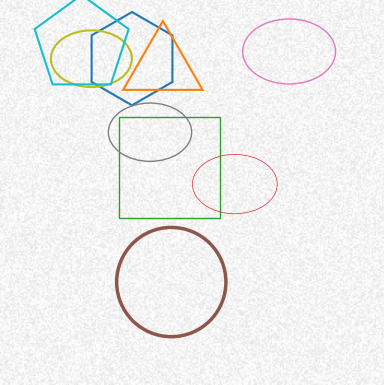[{"shape": "hexagon", "thickness": 1.5, "radius": 0.61, "center": [0.343, 0.848]}, {"shape": "triangle", "thickness": 1.5, "radius": 0.6, "center": [0.423, 0.826]}, {"shape": "square", "thickness": 1, "radius": 0.66, "center": [0.441, 0.564]}, {"shape": "oval", "thickness": 0.5, "radius": 0.55, "center": [0.61, 0.522]}, {"shape": "circle", "thickness": 2.5, "radius": 0.71, "center": [0.445, 0.267]}, {"shape": "oval", "thickness": 1, "radius": 0.6, "center": [0.751, 0.866]}, {"shape": "oval", "thickness": 1, "radius": 0.54, "center": [0.39, 0.657]}, {"shape": "oval", "thickness": 1.5, "radius": 0.53, "center": [0.237, 0.848]}, {"shape": "pentagon", "thickness": 1.5, "radius": 0.64, "center": [0.212, 0.885]}]